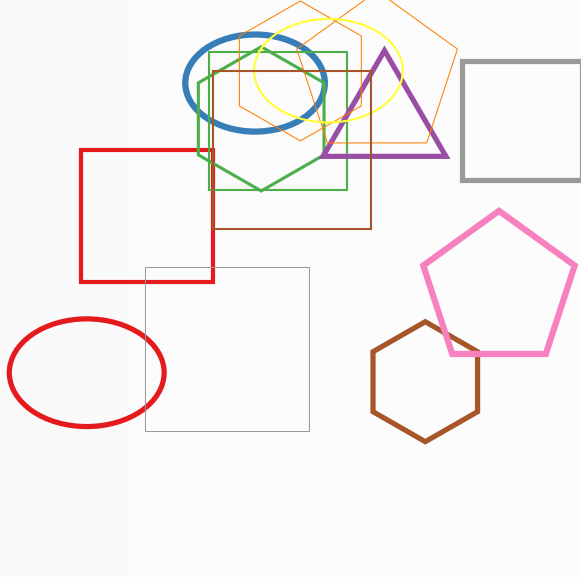[{"shape": "oval", "thickness": 2.5, "radius": 0.67, "center": [0.149, 0.354]}, {"shape": "square", "thickness": 2, "radius": 0.57, "center": [0.253, 0.625]}, {"shape": "oval", "thickness": 3, "radius": 0.6, "center": [0.439, 0.855]}, {"shape": "hexagon", "thickness": 1.5, "radius": 0.62, "center": [0.449, 0.793]}, {"shape": "square", "thickness": 1, "radius": 0.6, "center": [0.478, 0.79]}, {"shape": "triangle", "thickness": 2.5, "radius": 0.61, "center": [0.661, 0.789]}, {"shape": "pentagon", "thickness": 0.5, "radius": 0.73, "center": [0.649, 0.869]}, {"shape": "hexagon", "thickness": 0.5, "radius": 0.61, "center": [0.517, 0.876]}, {"shape": "oval", "thickness": 1, "radius": 0.64, "center": [0.565, 0.877]}, {"shape": "square", "thickness": 1, "radius": 0.68, "center": [0.502, 0.74]}, {"shape": "hexagon", "thickness": 2.5, "radius": 0.52, "center": [0.732, 0.338]}, {"shape": "pentagon", "thickness": 3, "radius": 0.68, "center": [0.858, 0.497]}, {"shape": "square", "thickness": 2.5, "radius": 0.52, "center": [0.897, 0.79]}, {"shape": "square", "thickness": 0.5, "radius": 0.71, "center": [0.39, 0.395]}]